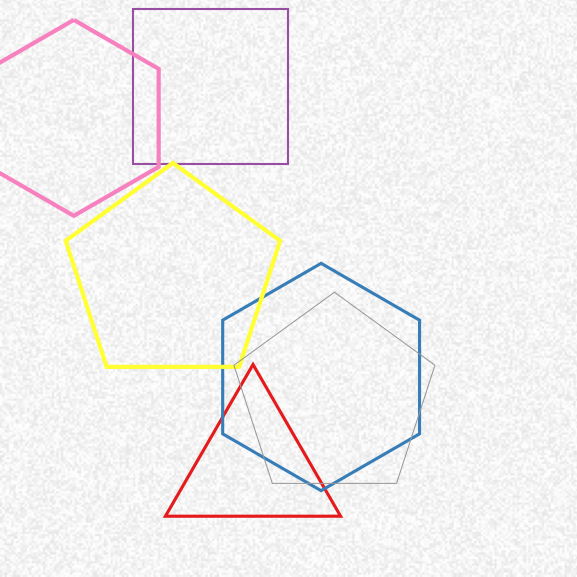[{"shape": "triangle", "thickness": 1.5, "radius": 0.88, "center": [0.438, 0.193]}, {"shape": "hexagon", "thickness": 1.5, "radius": 0.98, "center": [0.556, 0.346]}, {"shape": "square", "thickness": 1, "radius": 0.67, "center": [0.364, 0.85]}, {"shape": "pentagon", "thickness": 2, "radius": 0.98, "center": [0.299, 0.522]}, {"shape": "hexagon", "thickness": 2, "radius": 0.85, "center": [0.128, 0.795]}, {"shape": "pentagon", "thickness": 0.5, "radius": 0.92, "center": [0.579, 0.31]}]